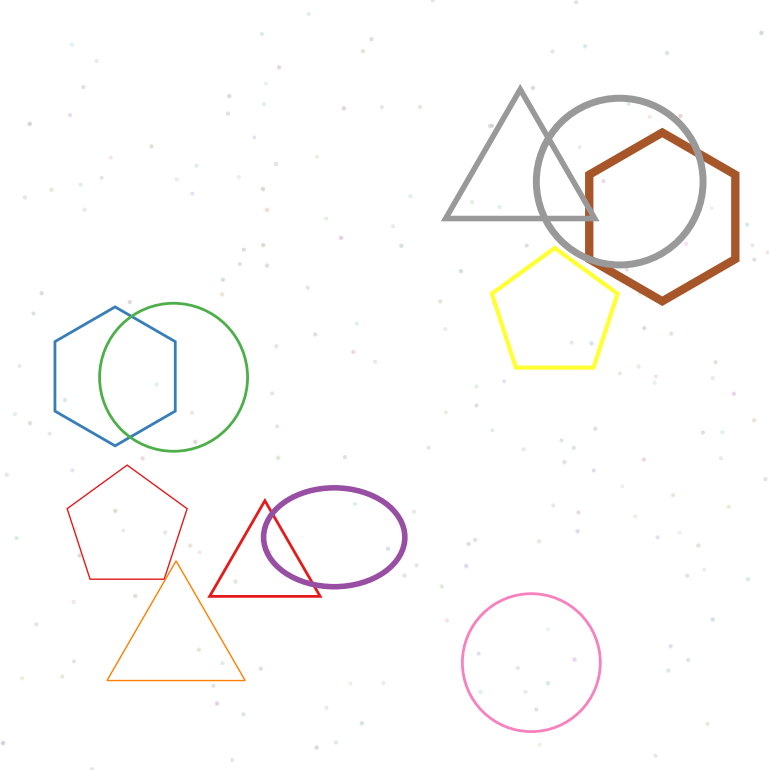[{"shape": "pentagon", "thickness": 0.5, "radius": 0.41, "center": [0.165, 0.314]}, {"shape": "triangle", "thickness": 1, "radius": 0.41, "center": [0.344, 0.267]}, {"shape": "hexagon", "thickness": 1, "radius": 0.45, "center": [0.149, 0.511]}, {"shape": "circle", "thickness": 1, "radius": 0.48, "center": [0.225, 0.51]}, {"shape": "oval", "thickness": 2, "radius": 0.46, "center": [0.434, 0.302]}, {"shape": "triangle", "thickness": 0.5, "radius": 0.52, "center": [0.229, 0.168]}, {"shape": "pentagon", "thickness": 1.5, "radius": 0.43, "center": [0.72, 0.592]}, {"shape": "hexagon", "thickness": 3, "radius": 0.55, "center": [0.86, 0.718]}, {"shape": "circle", "thickness": 1, "radius": 0.45, "center": [0.69, 0.139]}, {"shape": "triangle", "thickness": 2, "radius": 0.56, "center": [0.676, 0.772]}, {"shape": "circle", "thickness": 2.5, "radius": 0.54, "center": [0.805, 0.764]}]